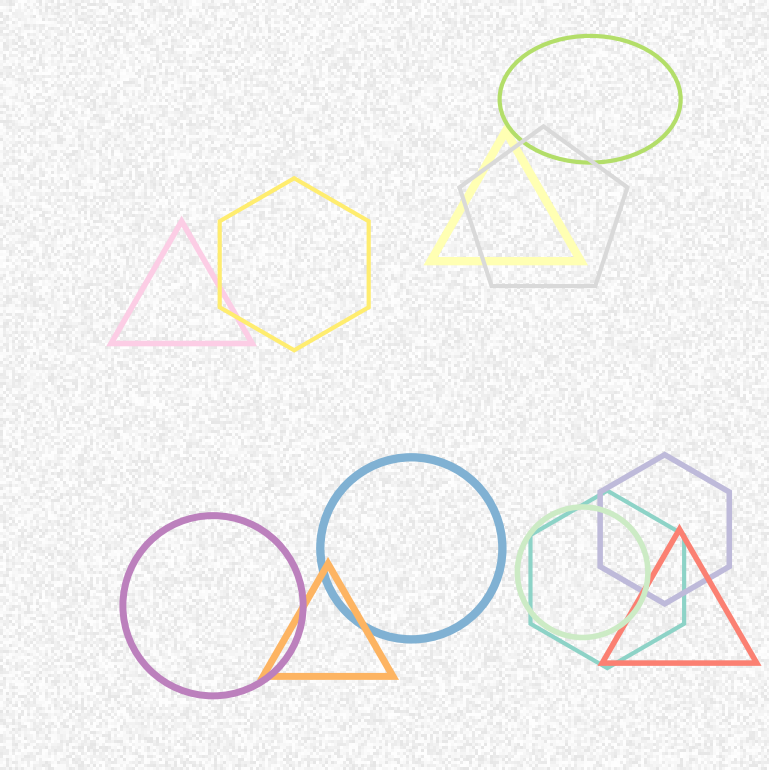[{"shape": "hexagon", "thickness": 1.5, "radius": 0.58, "center": [0.789, 0.248]}, {"shape": "triangle", "thickness": 3, "radius": 0.56, "center": [0.657, 0.717]}, {"shape": "hexagon", "thickness": 2, "radius": 0.48, "center": [0.863, 0.313]}, {"shape": "triangle", "thickness": 2, "radius": 0.58, "center": [0.882, 0.197]}, {"shape": "circle", "thickness": 3, "radius": 0.59, "center": [0.534, 0.288]}, {"shape": "triangle", "thickness": 2.5, "radius": 0.49, "center": [0.426, 0.17]}, {"shape": "oval", "thickness": 1.5, "radius": 0.59, "center": [0.766, 0.871]}, {"shape": "triangle", "thickness": 2, "radius": 0.53, "center": [0.236, 0.607]}, {"shape": "pentagon", "thickness": 1.5, "radius": 0.57, "center": [0.706, 0.721]}, {"shape": "circle", "thickness": 2.5, "radius": 0.59, "center": [0.277, 0.213]}, {"shape": "circle", "thickness": 2, "radius": 0.42, "center": [0.757, 0.257]}, {"shape": "hexagon", "thickness": 1.5, "radius": 0.56, "center": [0.382, 0.657]}]